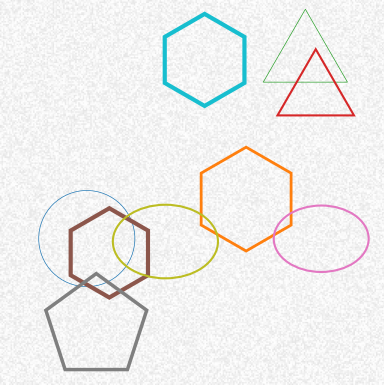[{"shape": "circle", "thickness": 0.5, "radius": 0.62, "center": [0.225, 0.38]}, {"shape": "hexagon", "thickness": 2, "radius": 0.67, "center": [0.639, 0.483]}, {"shape": "triangle", "thickness": 0.5, "radius": 0.63, "center": [0.793, 0.85]}, {"shape": "triangle", "thickness": 1.5, "radius": 0.57, "center": [0.82, 0.758]}, {"shape": "hexagon", "thickness": 3, "radius": 0.58, "center": [0.284, 0.343]}, {"shape": "oval", "thickness": 1.5, "radius": 0.62, "center": [0.834, 0.38]}, {"shape": "pentagon", "thickness": 2.5, "radius": 0.69, "center": [0.25, 0.152]}, {"shape": "oval", "thickness": 1.5, "radius": 0.68, "center": [0.43, 0.373]}, {"shape": "hexagon", "thickness": 3, "radius": 0.6, "center": [0.531, 0.844]}]